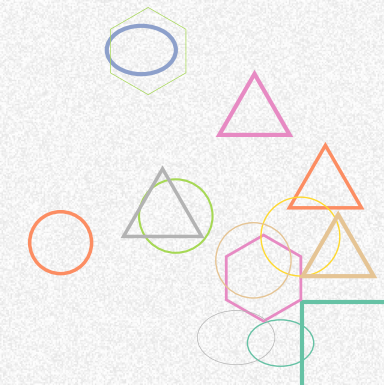[{"shape": "square", "thickness": 3, "radius": 0.57, "center": [0.898, 0.103]}, {"shape": "oval", "thickness": 1, "radius": 0.43, "center": [0.729, 0.109]}, {"shape": "triangle", "thickness": 2.5, "radius": 0.54, "center": [0.845, 0.514]}, {"shape": "circle", "thickness": 2.5, "radius": 0.4, "center": [0.158, 0.37]}, {"shape": "oval", "thickness": 3, "radius": 0.45, "center": [0.367, 0.87]}, {"shape": "hexagon", "thickness": 2, "radius": 0.56, "center": [0.685, 0.278]}, {"shape": "triangle", "thickness": 3, "radius": 0.53, "center": [0.661, 0.702]}, {"shape": "circle", "thickness": 1.5, "radius": 0.48, "center": [0.457, 0.439]}, {"shape": "hexagon", "thickness": 0.5, "radius": 0.57, "center": [0.385, 0.867]}, {"shape": "circle", "thickness": 1, "radius": 0.51, "center": [0.78, 0.386]}, {"shape": "triangle", "thickness": 3, "radius": 0.53, "center": [0.878, 0.336]}, {"shape": "circle", "thickness": 1, "radius": 0.49, "center": [0.658, 0.324]}, {"shape": "oval", "thickness": 0.5, "radius": 0.5, "center": [0.613, 0.123]}, {"shape": "triangle", "thickness": 2.5, "radius": 0.59, "center": [0.422, 0.444]}]